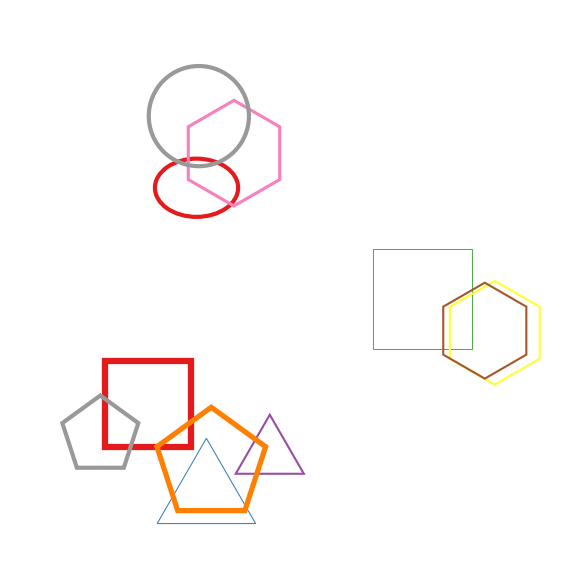[{"shape": "square", "thickness": 3, "radius": 0.37, "center": [0.256, 0.299]}, {"shape": "oval", "thickness": 2, "radius": 0.36, "center": [0.34, 0.674]}, {"shape": "triangle", "thickness": 0.5, "radius": 0.49, "center": [0.357, 0.142]}, {"shape": "square", "thickness": 0.5, "radius": 0.43, "center": [0.732, 0.481]}, {"shape": "triangle", "thickness": 1, "radius": 0.34, "center": [0.467, 0.213]}, {"shape": "pentagon", "thickness": 2.5, "radius": 0.49, "center": [0.366, 0.195]}, {"shape": "hexagon", "thickness": 1, "radius": 0.45, "center": [0.857, 0.423]}, {"shape": "hexagon", "thickness": 1, "radius": 0.42, "center": [0.839, 0.427]}, {"shape": "hexagon", "thickness": 1.5, "radius": 0.46, "center": [0.405, 0.734]}, {"shape": "pentagon", "thickness": 2, "radius": 0.35, "center": [0.174, 0.245]}, {"shape": "circle", "thickness": 2, "radius": 0.43, "center": [0.344, 0.798]}]